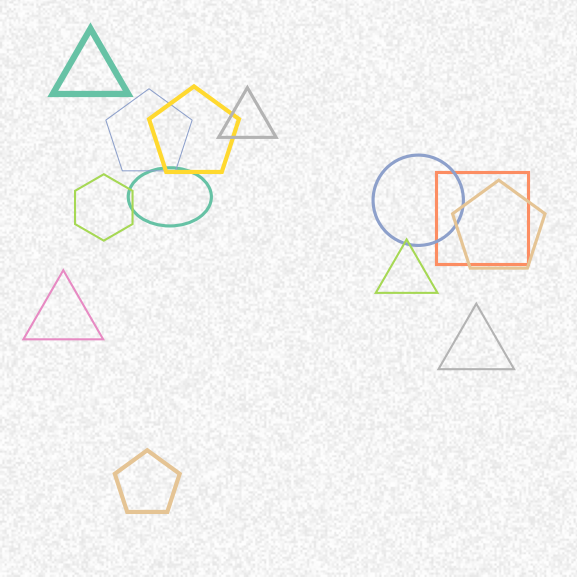[{"shape": "oval", "thickness": 1.5, "radius": 0.36, "center": [0.294, 0.658]}, {"shape": "triangle", "thickness": 3, "radius": 0.38, "center": [0.157, 0.874]}, {"shape": "square", "thickness": 1.5, "radius": 0.4, "center": [0.835, 0.622]}, {"shape": "circle", "thickness": 1.5, "radius": 0.39, "center": [0.724, 0.652]}, {"shape": "pentagon", "thickness": 0.5, "radius": 0.39, "center": [0.258, 0.767]}, {"shape": "triangle", "thickness": 1, "radius": 0.4, "center": [0.11, 0.451]}, {"shape": "hexagon", "thickness": 1, "radius": 0.29, "center": [0.18, 0.64]}, {"shape": "triangle", "thickness": 1, "radius": 0.31, "center": [0.704, 0.523]}, {"shape": "pentagon", "thickness": 2, "radius": 0.41, "center": [0.336, 0.768]}, {"shape": "pentagon", "thickness": 1.5, "radius": 0.42, "center": [0.864, 0.603]}, {"shape": "pentagon", "thickness": 2, "radius": 0.3, "center": [0.255, 0.16]}, {"shape": "triangle", "thickness": 1, "radius": 0.38, "center": [0.825, 0.398]}, {"shape": "triangle", "thickness": 1.5, "radius": 0.29, "center": [0.428, 0.79]}]